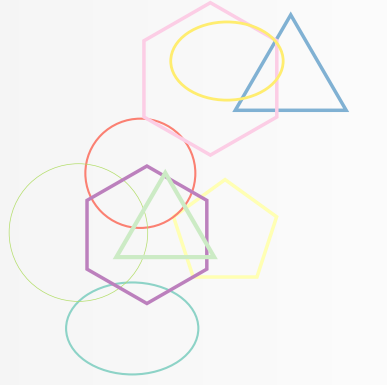[{"shape": "oval", "thickness": 1.5, "radius": 0.85, "center": [0.341, 0.147]}, {"shape": "pentagon", "thickness": 2.5, "radius": 0.7, "center": [0.581, 0.394]}, {"shape": "circle", "thickness": 1.5, "radius": 0.71, "center": [0.362, 0.55]}, {"shape": "triangle", "thickness": 2.5, "radius": 0.83, "center": [0.75, 0.796]}, {"shape": "circle", "thickness": 0.5, "radius": 0.89, "center": [0.202, 0.396]}, {"shape": "hexagon", "thickness": 2.5, "radius": 0.99, "center": [0.543, 0.795]}, {"shape": "hexagon", "thickness": 2.5, "radius": 0.89, "center": [0.379, 0.39]}, {"shape": "triangle", "thickness": 3, "radius": 0.73, "center": [0.426, 0.405]}, {"shape": "oval", "thickness": 2, "radius": 0.73, "center": [0.586, 0.841]}]